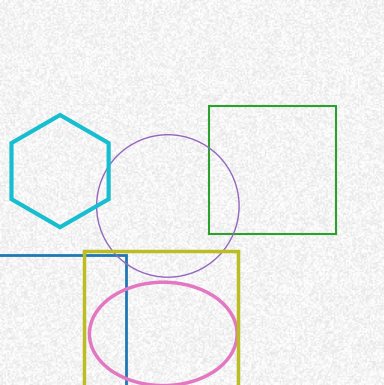[{"shape": "square", "thickness": 2, "radius": 0.88, "center": [0.151, 0.161]}, {"shape": "square", "thickness": 1.5, "radius": 0.83, "center": [0.708, 0.558]}, {"shape": "circle", "thickness": 1, "radius": 0.93, "center": [0.436, 0.465]}, {"shape": "oval", "thickness": 2.5, "radius": 0.96, "center": [0.424, 0.133]}, {"shape": "square", "thickness": 2.5, "radius": 1.0, "center": [0.419, 0.148]}, {"shape": "hexagon", "thickness": 3, "radius": 0.73, "center": [0.156, 0.556]}]